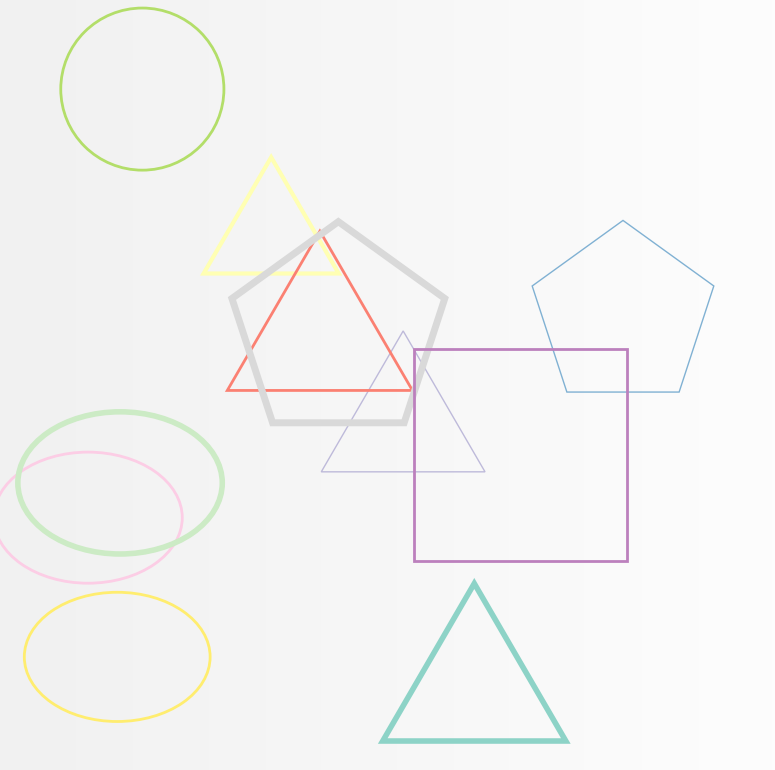[{"shape": "triangle", "thickness": 2, "radius": 0.68, "center": [0.612, 0.106]}, {"shape": "triangle", "thickness": 1.5, "radius": 0.5, "center": [0.35, 0.695]}, {"shape": "triangle", "thickness": 0.5, "radius": 0.61, "center": [0.52, 0.448]}, {"shape": "triangle", "thickness": 1, "radius": 0.69, "center": [0.413, 0.562]}, {"shape": "pentagon", "thickness": 0.5, "radius": 0.62, "center": [0.804, 0.591]}, {"shape": "circle", "thickness": 1, "radius": 0.53, "center": [0.184, 0.884]}, {"shape": "oval", "thickness": 1, "radius": 0.61, "center": [0.114, 0.328]}, {"shape": "pentagon", "thickness": 2.5, "radius": 0.72, "center": [0.437, 0.568]}, {"shape": "square", "thickness": 1, "radius": 0.69, "center": [0.672, 0.409]}, {"shape": "oval", "thickness": 2, "radius": 0.66, "center": [0.155, 0.373]}, {"shape": "oval", "thickness": 1, "radius": 0.6, "center": [0.151, 0.147]}]